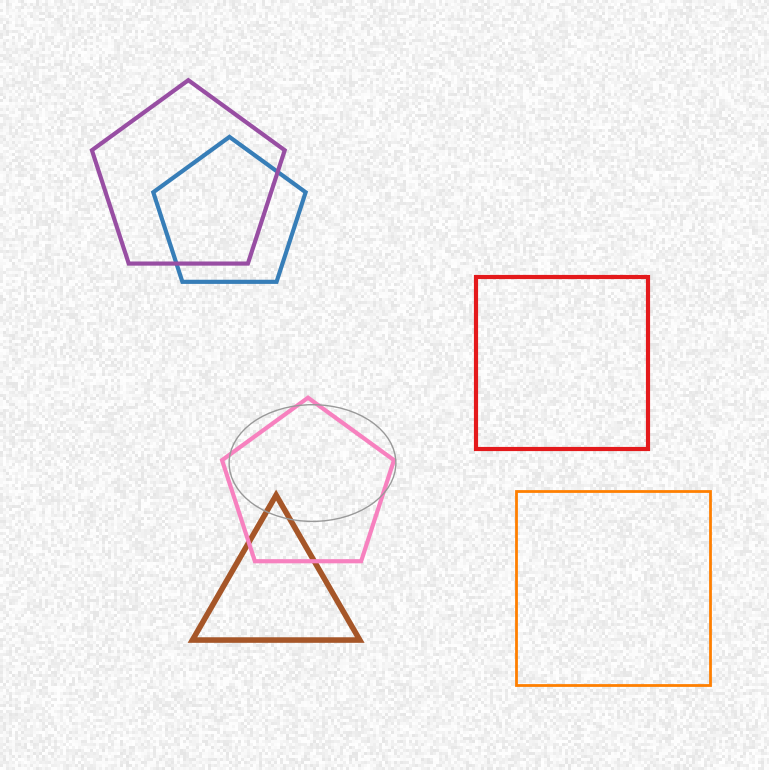[{"shape": "square", "thickness": 1.5, "radius": 0.56, "center": [0.73, 0.528]}, {"shape": "pentagon", "thickness": 1.5, "radius": 0.52, "center": [0.298, 0.718]}, {"shape": "pentagon", "thickness": 1.5, "radius": 0.66, "center": [0.245, 0.764]}, {"shape": "square", "thickness": 1, "radius": 0.63, "center": [0.796, 0.237]}, {"shape": "triangle", "thickness": 2, "radius": 0.63, "center": [0.359, 0.232]}, {"shape": "pentagon", "thickness": 1.5, "radius": 0.59, "center": [0.4, 0.366]}, {"shape": "oval", "thickness": 0.5, "radius": 0.54, "center": [0.406, 0.399]}]